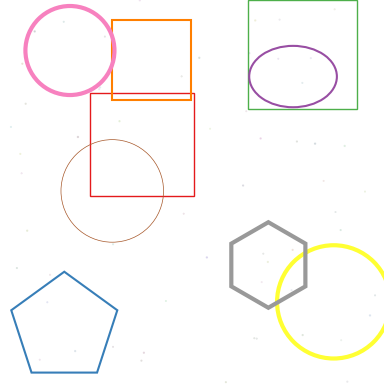[{"shape": "square", "thickness": 1, "radius": 0.67, "center": [0.369, 0.625]}, {"shape": "pentagon", "thickness": 1.5, "radius": 0.72, "center": [0.167, 0.149]}, {"shape": "square", "thickness": 1, "radius": 0.7, "center": [0.785, 0.859]}, {"shape": "oval", "thickness": 1.5, "radius": 0.57, "center": [0.761, 0.801]}, {"shape": "square", "thickness": 1.5, "radius": 0.52, "center": [0.393, 0.843]}, {"shape": "circle", "thickness": 3, "radius": 0.74, "center": [0.867, 0.216]}, {"shape": "circle", "thickness": 0.5, "radius": 0.67, "center": [0.292, 0.504]}, {"shape": "circle", "thickness": 3, "radius": 0.58, "center": [0.182, 0.869]}, {"shape": "hexagon", "thickness": 3, "radius": 0.56, "center": [0.697, 0.312]}]